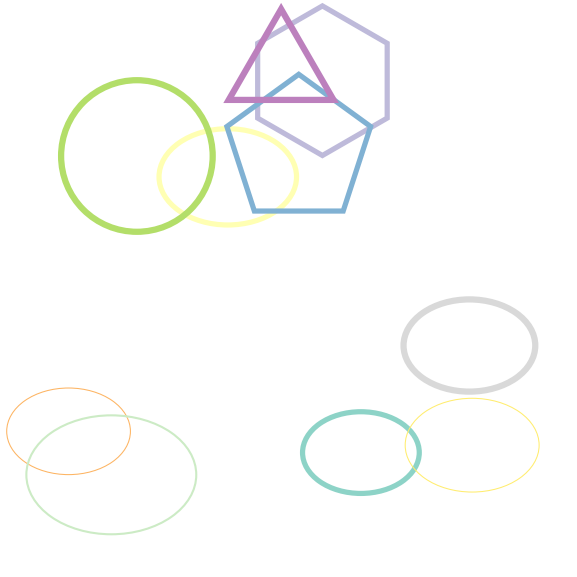[{"shape": "oval", "thickness": 2.5, "radius": 0.51, "center": [0.625, 0.215]}, {"shape": "oval", "thickness": 2.5, "radius": 0.6, "center": [0.394, 0.693]}, {"shape": "hexagon", "thickness": 2.5, "radius": 0.65, "center": [0.558, 0.859]}, {"shape": "pentagon", "thickness": 2.5, "radius": 0.65, "center": [0.517, 0.74]}, {"shape": "oval", "thickness": 0.5, "radius": 0.54, "center": [0.119, 0.252]}, {"shape": "circle", "thickness": 3, "radius": 0.66, "center": [0.237, 0.729]}, {"shape": "oval", "thickness": 3, "radius": 0.57, "center": [0.813, 0.401]}, {"shape": "triangle", "thickness": 3, "radius": 0.52, "center": [0.487, 0.879]}, {"shape": "oval", "thickness": 1, "radius": 0.74, "center": [0.193, 0.177]}, {"shape": "oval", "thickness": 0.5, "radius": 0.58, "center": [0.818, 0.228]}]